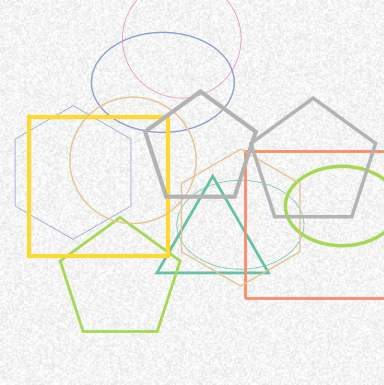[{"shape": "oval", "thickness": 0.5, "radius": 0.83, "center": [0.624, 0.416]}, {"shape": "triangle", "thickness": 2, "radius": 0.84, "center": [0.553, 0.375]}, {"shape": "square", "thickness": 2, "radius": 0.95, "center": [0.826, 0.417]}, {"shape": "oval", "thickness": 1, "radius": 0.93, "center": [0.423, 0.786]}, {"shape": "hexagon", "thickness": 0.5, "radius": 0.87, "center": [0.19, 0.552]}, {"shape": "circle", "thickness": 0.5, "radius": 0.77, "center": [0.472, 0.899]}, {"shape": "oval", "thickness": 2.5, "radius": 0.74, "center": [0.889, 0.465]}, {"shape": "pentagon", "thickness": 2, "radius": 0.82, "center": [0.312, 0.272]}, {"shape": "square", "thickness": 3, "radius": 0.9, "center": [0.255, 0.515]}, {"shape": "hexagon", "thickness": 1, "radius": 0.89, "center": [0.625, 0.435]}, {"shape": "circle", "thickness": 1, "radius": 0.82, "center": [0.345, 0.583]}, {"shape": "pentagon", "thickness": 3, "radius": 0.76, "center": [0.521, 0.611]}, {"shape": "pentagon", "thickness": 2.5, "radius": 0.85, "center": [0.814, 0.575]}]